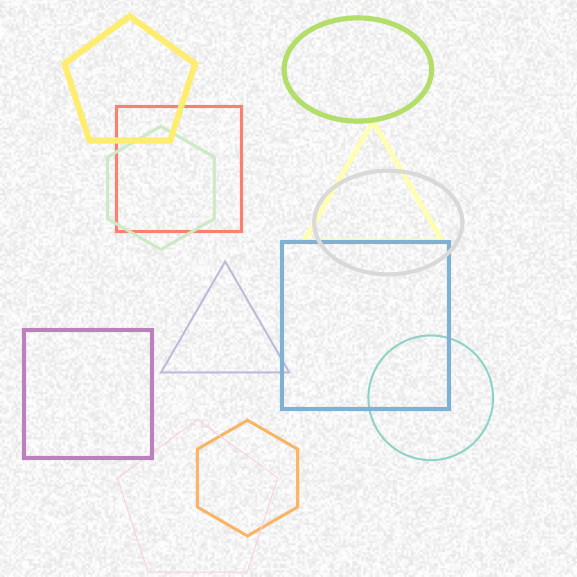[{"shape": "circle", "thickness": 1, "radius": 0.54, "center": [0.746, 0.31]}, {"shape": "triangle", "thickness": 2.5, "radius": 0.69, "center": [0.646, 0.651]}, {"shape": "triangle", "thickness": 1, "radius": 0.64, "center": [0.39, 0.418]}, {"shape": "square", "thickness": 1.5, "radius": 0.54, "center": [0.308, 0.707]}, {"shape": "square", "thickness": 2, "radius": 0.72, "center": [0.632, 0.436]}, {"shape": "hexagon", "thickness": 1.5, "radius": 0.5, "center": [0.429, 0.171]}, {"shape": "oval", "thickness": 2.5, "radius": 0.64, "center": [0.62, 0.879]}, {"shape": "pentagon", "thickness": 0.5, "radius": 0.73, "center": [0.342, 0.126]}, {"shape": "oval", "thickness": 2, "radius": 0.64, "center": [0.672, 0.614]}, {"shape": "square", "thickness": 2, "radius": 0.56, "center": [0.152, 0.317]}, {"shape": "hexagon", "thickness": 1.5, "radius": 0.53, "center": [0.279, 0.674]}, {"shape": "pentagon", "thickness": 3, "radius": 0.59, "center": [0.225, 0.852]}]